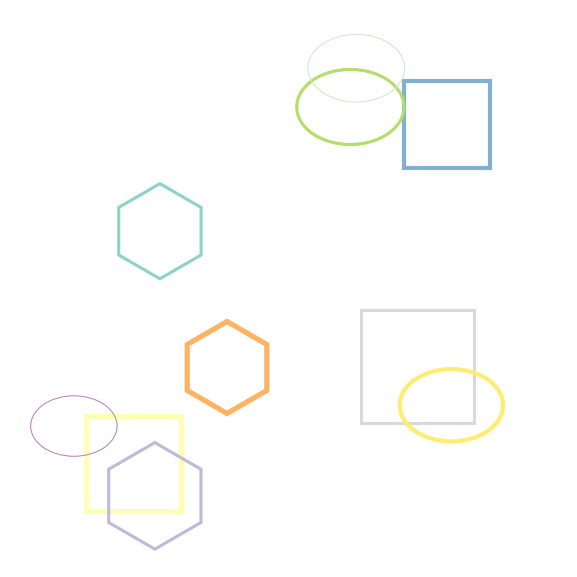[{"shape": "hexagon", "thickness": 1.5, "radius": 0.41, "center": [0.277, 0.599]}, {"shape": "square", "thickness": 2.5, "radius": 0.41, "center": [0.231, 0.197]}, {"shape": "hexagon", "thickness": 1.5, "radius": 0.46, "center": [0.268, 0.141]}, {"shape": "square", "thickness": 2, "radius": 0.38, "center": [0.774, 0.783]}, {"shape": "hexagon", "thickness": 2.5, "radius": 0.4, "center": [0.393, 0.363]}, {"shape": "oval", "thickness": 1.5, "radius": 0.46, "center": [0.607, 0.814]}, {"shape": "square", "thickness": 1.5, "radius": 0.49, "center": [0.723, 0.364]}, {"shape": "oval", "thickness": 0.5, "radius": 0.37, "center": [0.128, 0.261]}, {"shape": "oval", "thickness": 0.5, "radius": 0.42, "center": [0.617, 0.881]}, {"shape": "oval", "thickness": 2, "radius": 0.45, "center": [0.782, 0.297]}]